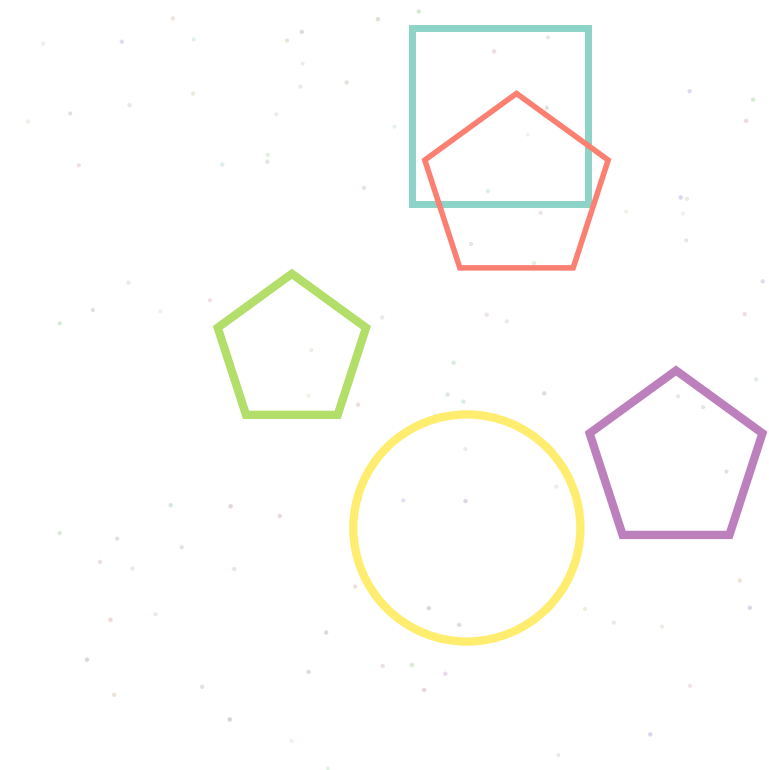[{"shape": "square", "thickness": 2.5, "radius": 0.57, "center": [0.649, 0.85]}, {"shape": "pentagon", "thickness": 2, "radius": 0.63, "center": [0.671, 0.753]}, {"shape": "pentagon", "thickness": 3, "radius": 0.51, "center": [0.379, 0.543]}, {"shape": "pentagon", "thickness": 3, "radius": 0.59, "center": [0.878, 0.401]}, {"shape": "circle", "thickness": 3, "radius": 0.74, "center": [0.606, 0.314]}]